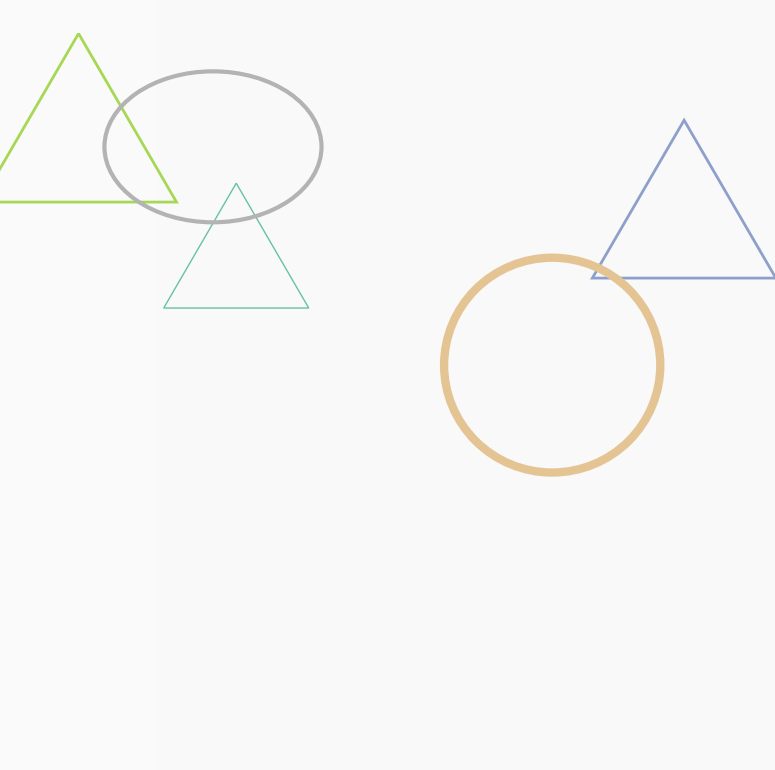[{"shape": "triangle", "thickness": 0.5, "radius": 0.54, "center": [0.305, 0.654]}, {"shape": "triangle", "thickness": 1, "radius": 0.68, "center": [0.883, 0.707]}, {"shape": "triangle", "thickness": 1, "radius": 0.73, "center": [0.101, 0.811]}, {"shape": "circle", "thickness": 3, "radius": 0.7, "center": [0.713, 0.526]}, {"shape": "oval", "thickness": 1.5, "radius": 0.7, "center": [0.275, 0.809]}]